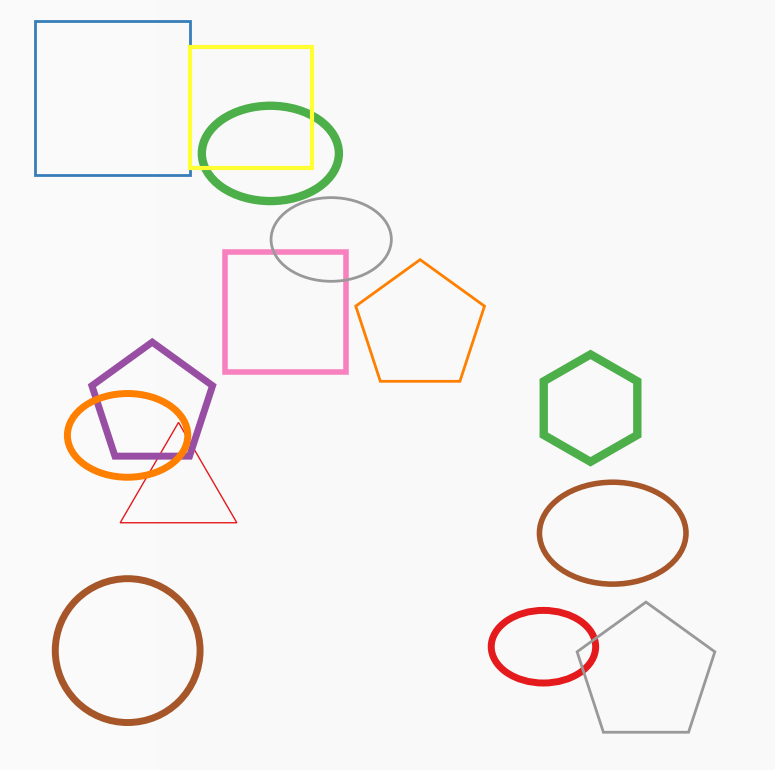[{"shape": "oval", "thickness": 2.5, "radius": 0.34, "center": [0.701, 0.16]}, {"shape": "triangle", "thickness": 0.5, "radius": 0.43, "center": [0.23, 0.365]}, {"shape": "square", "thickness": 1, "radius": 0.5, "center": [0.145, 0.873]}, {"shape": "hexagon", "thickness": 3, "radius": 0.35, "center": [0.762, 0.47]}, {"shape": "oval", "thickness": 3, "radius": 0.44, "center": [0.349, 0.801]}, {"shape": "pentagon", "thickness": 2.5, "radius": 0.41, "center": [0.196, 0.474]}, {"shape": "oval", "thickness": 2.5, "radius": 0.39, "center": [0.165, 0.435]}, {"shape": "pentagon", "thickness": 1, "radius": 0.44, "center": [0.542, 0.575]}, {"shape": "square", "thickness": 1.5, "radius": 0.39, "center": [0.324, 0.861]}, {"shape": "circle", "thickness": 2.5, "radius": 0.47, "center": [0.165, 0.155]}, {"shape": "oval", "thickness": 2, "radius": 0.47, "center": [0.791, 0.308]}, {"shape": "square", "thickness": 2, "radius": 0.39, "center": [0.368, 0.595]}, {"shape": "oval", "thickness": 1, "radius": 0.39, "center": [0.427, 0.689]}, {"shape": "pentagon", "thickness": 1, "radius": 0.47, "center": [0.834, 0.125]}]